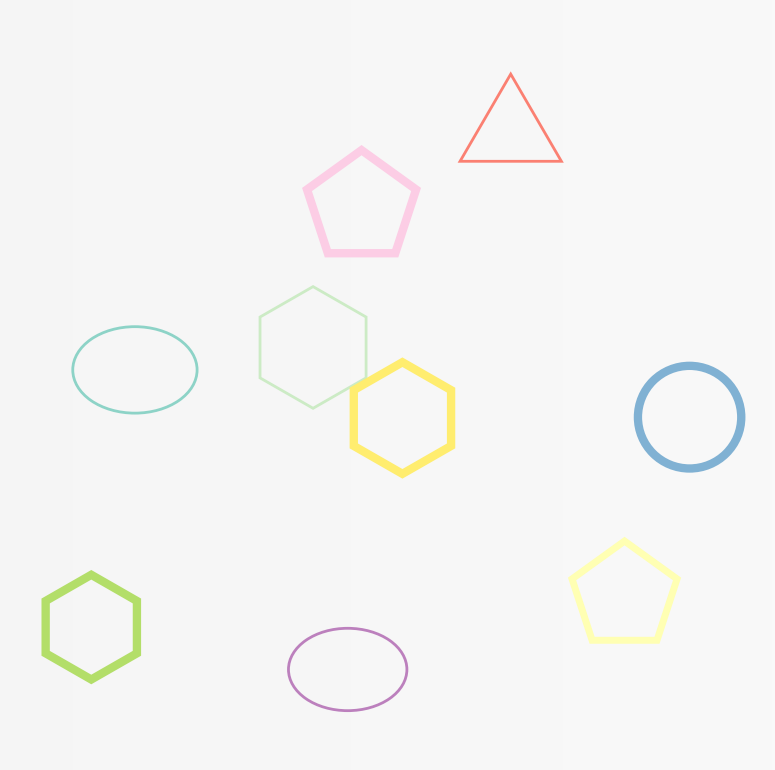[{"shape": "oval", "thickness": 1, "radius": 0.4, "center": [0.174, 0.52]}, {"shape": "pentagon", "thickness": 2.5, "radius": 0.36, "center": [0.806, 0.226]}, {"shape": "triangle", "thickness": 1, "radius": 0.38, "center": [0.659, 0.828]}, {"shape": "circle", "thickness": 3, "radius": 0.33, "center": [0.89, 0.458]}, {"shape": "hexagon", "thickness": 3, "radius": 0.34, "center": [0.118, 0.186]}, {"shape": "pentagon", "thickness": 3, "radius": 0.37, "center": [0.467, 0.731]}, {"shape": "oval", "thickness": 1, "radius": 0.38, "center": [0.449, 0.131]}, {"shape": "hexagon", "thickness": 1, "radius": 0.4, "center": [0.404, 0.549]}, {"shape": "hexagon", "thickness": 3, "radius": 0.36, "center": [0.519, 0.457]}]